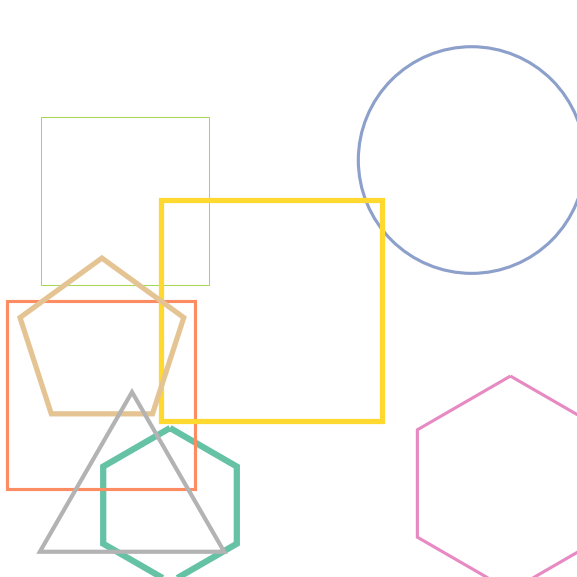[{"shape": "hexagon", "thickness": 3, "radius": 0.67, "center": [0.294, 0.124]}, {"shape": "square", "thickness": 1.5, "radius": 0.82, "center": [0.174, 0.315]}, {"shape": "circle", "thickness": 1.5, "radius": 0.98, "center": [0.817, 0.722]}, {"shape": "hexagon", "thickness": 1.5, "radius": 0.93, "center": [0.884, 0.162]}, {"shape": "square", "thickness": 0.5, "radius": 0.73, "center": [0.217, 0.652]}, {"shape": "square", "thickness": 2.5, "radius": 0.95, "center": [0.47, 0.461]}, {"shape": "pentagon", "thickness": 2.5, "radius": 0.75, "center": [0.176, 0.403]}, {"shape": "triangle", "thickness": 2, "radius": 0.92, "center": [0.229, 0.136]}]